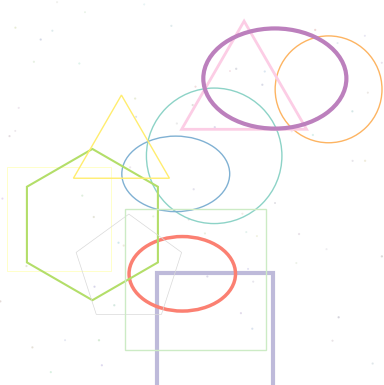[{"shape": "circle", "thickness": 1, "radius": 0.88, "center": [0.556, 0.595]}, {"shape": "square", "thickness": 0.5, "radius": 0.68, "center": [0.154, 0.432]}, {"shape": "square", "thickness": 3, "radius": 0.75, "center": [0.558, 0.142]}, {"shape": "oval", "thickness": 2.5, "radius": 0.69, "center": [0.473, 0.289]}, {"shape": "oval", "thickness": 1, "radius": 0.7, "center": [0.457, 0.548]}, {"shape": "circle", "thickness": 1, "radius": 0.69, "center": [0.853, 0.768]}, {"shape": "hexagon", "thickness": 1.5, "radius": 0.98, "center": [0.24, 0.417]}, {"shape": "triangle", "thickness": 2, "radius": 0.94, "center": [0.634, 0.758]}, {"shape": "pentagon", "thickness": 0.5, "radius": 0.72, "center": [0.335, 0.3]}, {"shape": "oval", "thickness": 3, "radius": 0.93, "center": [0.714, 0.796]}, {"shape": "square", "thickness": 1, "radius": 0.91, "center": [0.508, 0.274]}, {"shape": "triangle", "thickness": 1, "radius": 0.72, "center": [0.315, 0.609]}]